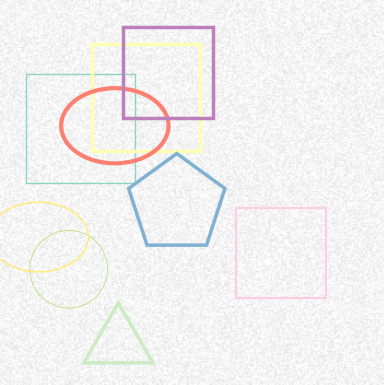[{"shape": "square", "thickness": 1, "radius": 0.71, "center": [0.208, 0.666]}, {"shape": "square", "thickness": 2.5, "radius": 0.7, "center": [0.379, 0.746]}, {"shape": "oval", "thickness": 3, "radius": 0.7, "center": [0.298, 0.673]}, {"shape": "pentagon", "thickness": 2.5, "radius": 0.66, "center": [0.459, 0.47]}, {"shape": "circle", "thickness": 0.5, "radius": 0.5, "center": [0.179, 0.301]}, {"shape": "square", "thickness": 1.5, "radius": 0.58, "center": [0.73, 0.342]}, {"shape": "square", "thickness": 2.5, "radius": 0.59, "center": [0.436, 0.812]}, {"shape": "triangle", "thickness": 2.5, "radius": 0.52, "center": [0.307, 0.11]}, {"shape": "oval", "thickness": 1, "radius": 0.65, "center": [0.1, 0.384]}]